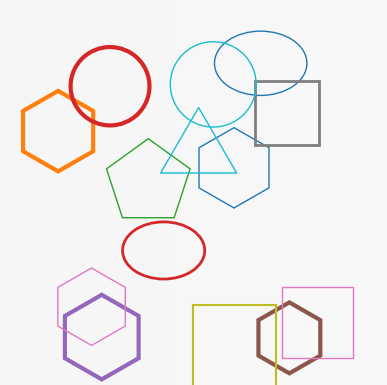[{"shape": "oval", "thickness": 1, "radius": 0.6, "center": [0.673, 0.836]}, {"shape": "hexagon", "thickness": 1, "radius": 0.52, "center": [0.604, 0.564]}, {"shape": "hexagon", "thickness": 3, "radius": 0.52, "center": [0.15, 0.659]}, {"shape": "pentagon", "thickness": 1, "radius": 0.57, "center": [0.383, 0.526]}, {"shape": "oval", "thickness": 2, "radius": 0.53, "center": [0.422, 0.349]}, {"shape": "circle", "thickness": 3, "radius": 0.51, "center": [0.284, 0.776]}, {"shape": "hexagon", "thickness": 3, "radius": 0.55, "center": [0.263, 0.124]}, {"shape": "hexagon", "thickness": 3, "radius": 0.46, "center": [0.747, 0.122]}, {"shape": "square", "thickness": 1, "radius": 0.46, "center": [0.82, 0.163]}, {"shape": "hexagon", "thickness": 1, "radius": 0.5, "center": [0.236, 0.203]}, {"shape": "square", "thickness": 2, "radius": 0.41, "center": [0.742, 0.706]}, {"shape": "square", "thickness": 1.5, "radius": 0.53, "center": [0.605, 0.101]}, {"shape": "circle", "thickness": 1, "radius": 0.55, "center": [0.55, 0.781]}, {"shape": "triangle", "thickness": 1, "radius": 0.57, "center": [0.513, 0.607]}]